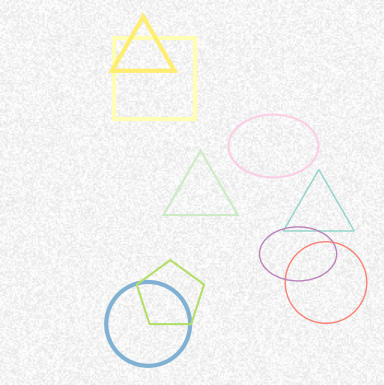[{"shape": "triangle", "thickness": 1, "radius": 0.53, "center": [0.828, 0.453]}, {"shape": "square", "thickness": 3, "radius": 0.53, "center": [0.401, 0.796]}, {"shape": "circle", "thickness": 1, "radius": 0.53, "center": [0.847, 0.266]}, {"shape": "circle", "thickness": 3, "radius": 0.54, "center": [0.385, 0.159]}, {"shape": "pentagon", "thickness": 1.5, "radius": 0.46, "center": [0.443, 0.233]}, {"shape": "oval", "thickness": 1.5, "radius": 0.58, "center": [0.71, 0.621]}, {"shape": "oval", "thickness": 1, "radius": 0.5, "center": [0.774, 0.34]}, {"shape": "triangle", "thickness": 1.5, "radius": 0.56, "center": [0.521, 0.497]}, {"shape": "triangle", "thickness": 3, "radius": 0.47, "center": [0.372, 0.863]}]